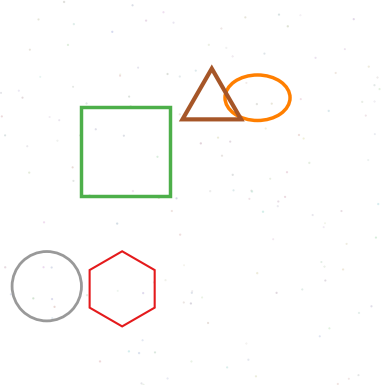[{"shape": "hexagon", "thickness": 1.5, "radius": 0.49, "center": [0.317, 0.25]}, {"shape": "square", "thickness": 2.5, "radius": 0.58, "center": [0.327, 0.607]}, {"shape": "oval", "thickness": 2.5, "radius": 0.42, "center": [0.669, 0.746]}, {"shape": "triangle", "thickness": 3, "radius": 0.44, "center": [0.55, 0.734]}, {"shape": "circle", "thickness": 2, "radius": 0.45, "center": [0.121, 0.257]}]